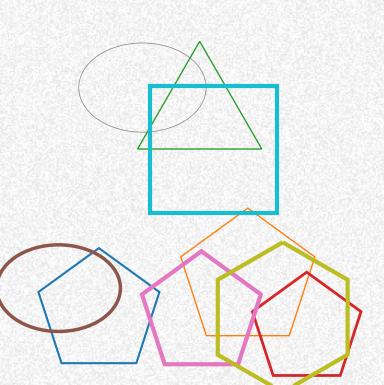[{"shape": "pentagon", "thickness": 1.5, "radius": 0.83, "center": [0.257, 0.19]}, {"shape": "pentagon", "thickness": 1, "radius": 0.92, "center": [0.644, 0.276]}, {"shape": "triangle", "thickness": 1, "radius": 0.93, "center": [0.519, 0.706]}, {"shape": "pentagon", "thickness": 2, "radius": 0.74, "center": [0.797, 0.145]}, {"shape": "oval", "thickness": 2.5, "radius": 0.8, "center": [0.152, 0.252]}, {"shape": "pentagon", "thickness": 3, "radius": 0.81, "center": [0.523, 0.185]}, {"shape": "oval", "thickness": 0.5, "radius": 0.83, "center": [0.37, 0.773]}, {"shape": "hexagon", "thickness": 3, "radius": 0.97, "center": [0.734, 0.176]}, {"shape": "square", "thickness": 3, "radius": 0.83, "center": [0.554, 0.613]}]